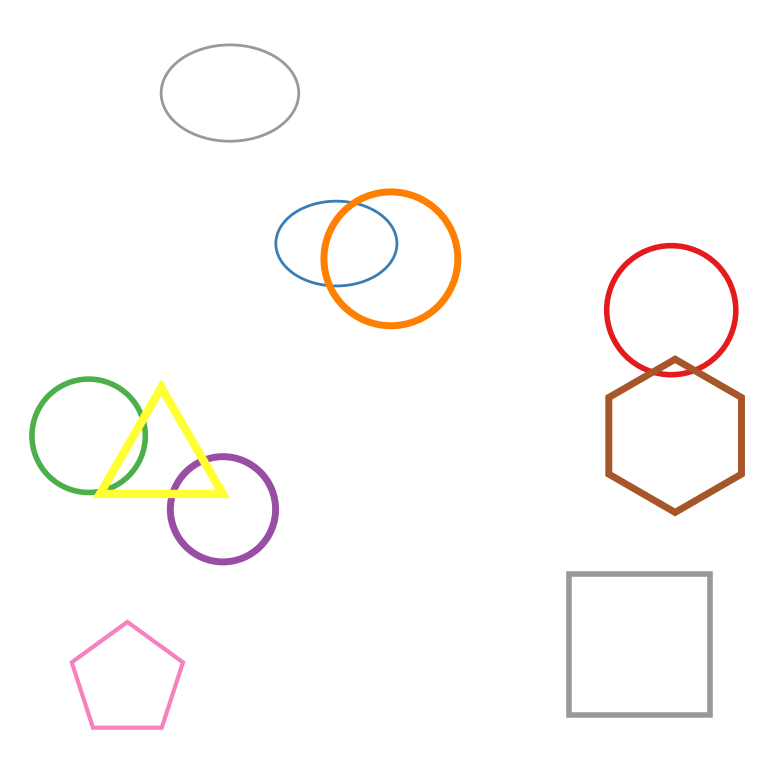[{"shape": "circle", "thickness": 2, "radius": 0.42, "center": [0.872, 0.597]}, {"shape": "oval", "thickness": 1, "radius": 0.39, "center": [0.437, 0.684]}, {"shape": "circle", "thickness": 2, "radius": 0.37, "center": [0.115, 0.434]}, {"shape": "circle", "thickness": 2.5, "radius": 0.34, "center": [0.29, 0.339]}, {"shape": "circle", "thickness": 2.5, "radius": 0.43, "center": [0.508, 0.664]}, {"shape": "triangle", "thickness": 3, "radius": 0.46, "center": [0.21, 0.405]}, {"shape": "hexagon", "thickness": 2.5, "radius": 0.5, "center": [0.877, 0.434]}, {"shape": "pentagon", "thickness": 1.5, "radius": 0.38, "center": [0.165, 0.116]}, {"shape": "square", "thickness": 2, "radius": 0.46, "center": [0.831, 0.163]}, {"shape": "oval", "thickness": 1, "radius": 0.45, "center": [0.299, 0.879]}]